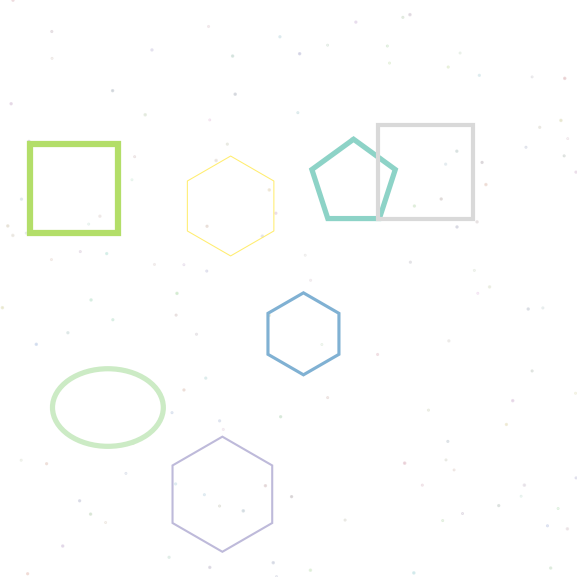[{"shape": "pentagon", "thickness": 2.5, "radius": 0.38, "center": [0.612, 0.682]}, {"shape": "hexagon", "thickness": 1, "radius": 0.5, "center": [0.385, 0.143]}, {"shape": "hexagon", "thickness": 1.5, "radius": 0.35, "center": [0.525, 0.421]}, {"shape": "square", "thickness": 3, "radius": 0.38, "center": [0.129, 0.673]}, {"shape": "square", "thickness": 2, "radius": 0.41, "center": [0.737, 0.701]}, {"shape": "oval", "thickness": 2.5, "radius": 0.48, "center": [0.187, 0.293]}, {"shape": "hexagon", "thickness": 0.5, "radius": 0.43, "center": [0.399, 0.642]}]